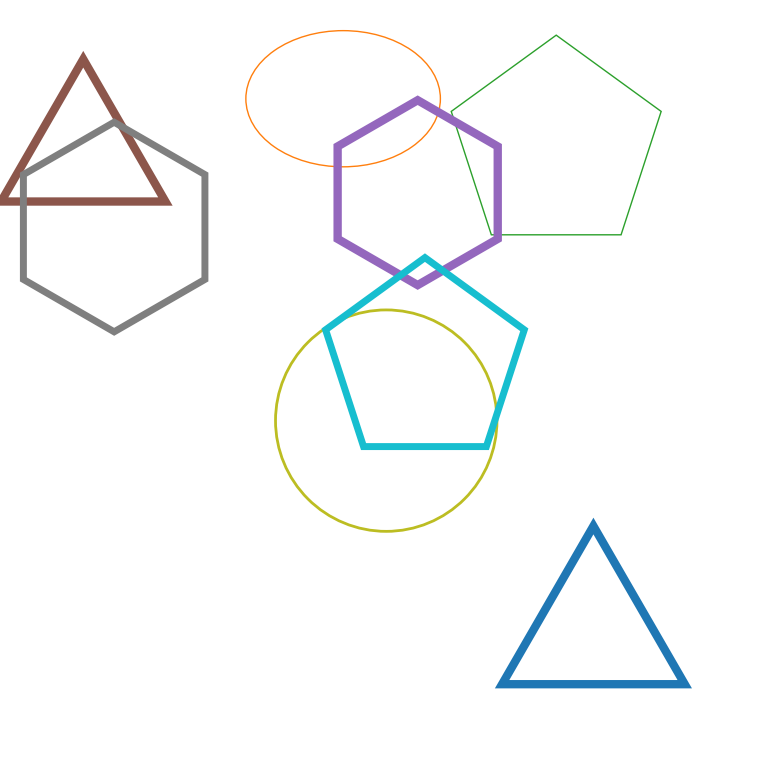[{"shape": "triangle", "thickness": 3, "radius": 0.68, "center": [0.771, 0.18]}, {"shape": "oval", "thickness": 0.5, "radius": 0.63, "center": [0.446, 0.872]}, {"shape": "pentagon", "thickness": 0.5, "radius": 0.72, "center": [0.722, 0.811]}, {"shape": "hexagon", "thickness": 3, "radius": 0.6, "center": [0.542, 0.75]}, {"shape": "triangle", "thickness": 3, "radius": 0.62, "center": [0.108, 0.8]}, {"shape": "hexagon", "thickness": 2.5, "radius": 0.68, "center": [0.148, 0.705]}, {"shape": "circle", "thickness": 1, "radius": 0.72, "center": [0.502, 0.454]}, {"shape": "pentagon", "thickness": 2.5, "radius": 0.68, "center": [0.552, 0.53]}]